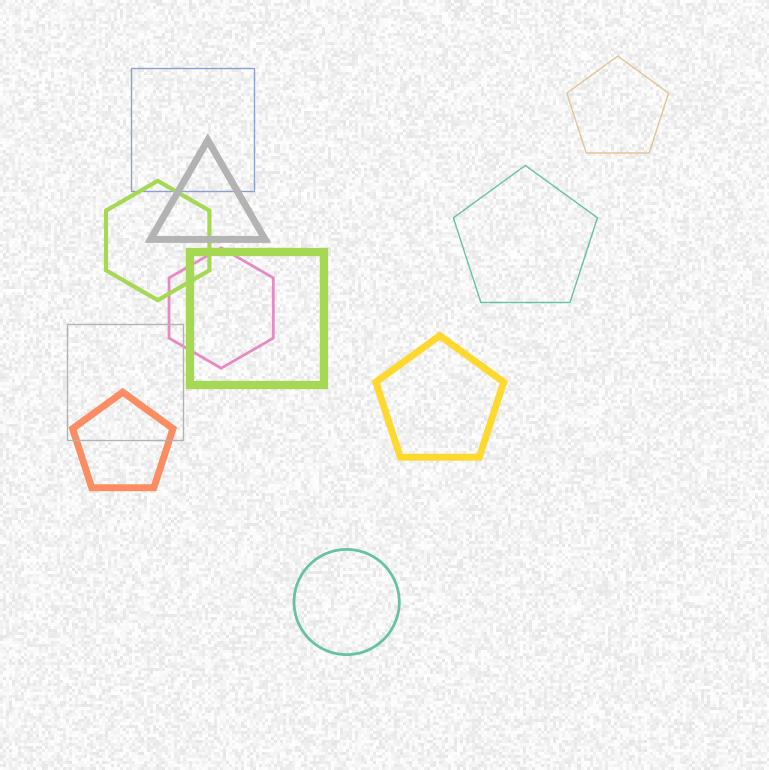[{"shape": "pentagon", "thickness": 0.5, "radius": 0.49, "center": [0.682, 0.687]}, {"shape": "circle", "thickness": 1, "radius": 0.34, "center": [0.45, 0.218]}, {"shape": "pentagon", "thickness": 2.5, "radius": 0.34, "center": [0.159, 0.422]}, {"shape": "square", "thickness": 0.5, "radius": 0.4, "center": [0.25, 0.832]}, {"shape": "hexagon", "thickness": 1, "radius": 0.39, "center": [0.287, 0.6]}, {"shape": "hexagon", "thickness": 1.5, "radius": 0.39, "center": [0.205, 0.688]}, {"shape": "square", "thickness": 3, "radius": 0.43, "center": [0.334, 0.586]}, {"shape": "pentagon", "thickness": 2.5, "radius": 0.44, "center": [0.571, 0.477]}, {"shape": "pentagon", "thickness": 0.5, "radius": 0.35, "center": [0.802, 0.858]}, {"shape": "square", "thickness": 0.5, "radius": 0.38, "center": [0.162, 0.504]}, {"shape": "triangle", "thickness": 2.5, "radius": 0.43, "center": [0.27, 0.732]}]